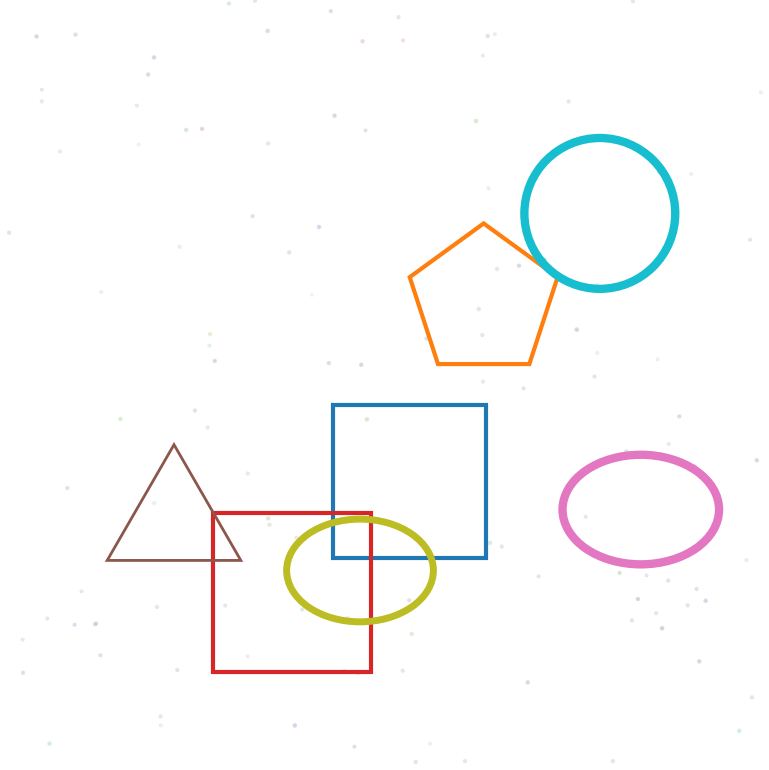[{"shape": "square", "thickness": 1.5, "radius": 0.5, "center": [0.532, 0.375]}, {"shape": "pentagon", "thickness": 1.5, "radius": 0.5, "center": [0.628, 0.609]}, {"shape": "square", "thickness": 1.5, "radius": 0.51, "center": [0.379, 0.231]}, {"shape": "triangle", "thickness": 1, "radius": 0.5, "center": [0.226, 0.322]}, {"shape": "oval", "thickness": 3, "radius": 0.51, "center": [0.832, 0.338]}, {"shape": "oval", "thickness": 2.5, "radius": 0.48, "center": [0.468, 0.259]}, {"shape": "circle", "thickness": 3, "radius": 0.49, "center": [0.779, 0.723]}]